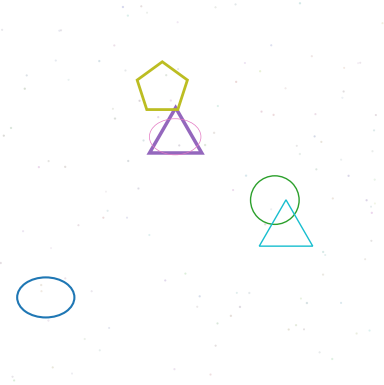[{"shape": "oval", "thickness": 1.5, "radius": 0.37, "center": [0.119, 0.227]}, {"shape": "circle", "thickness": 1, "radius": 0.32, "center": [0.714, 0.48]}, {"shape": "triangle", "thickness": 2.5, "radius": 0.39, "center": [0.456, 0.642]}, {"shape": "oval", "thickness": 0.5, "radius": 0.33, "center": [0.455, 0.645]}, {"shape": "pentagon", "thickness": 2, "radius": 0.34, "center": [0.422, 0.771]}, {"shape": "triangle", "thickness": 1, "radius": 0.4, "center": [0.743, 0.401]}]